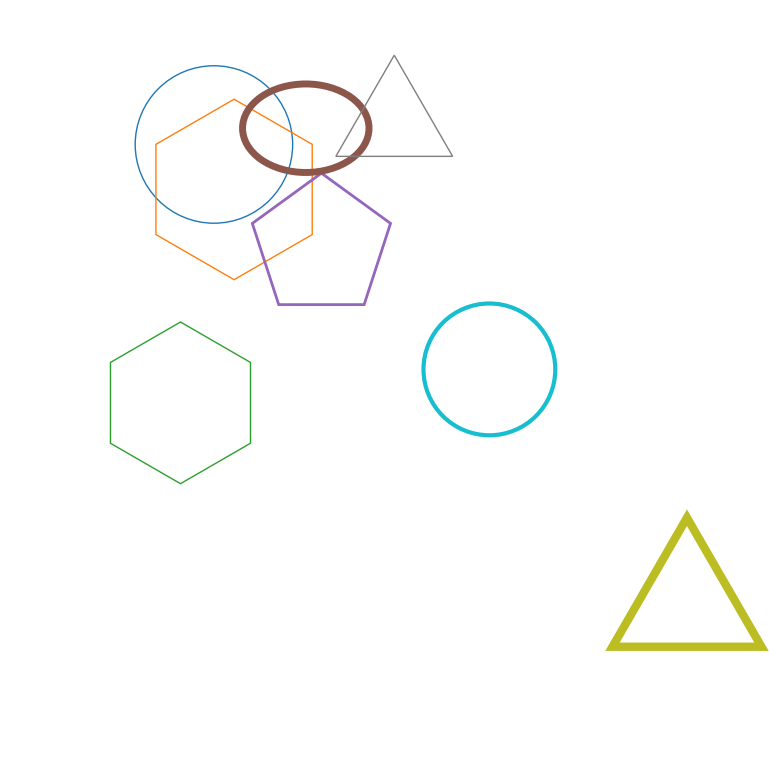[{"shape": "circle", "thickness": 0.5, "radius": 0.51, "center": [0.278, 0.812]}, {"shape": "hexagon", "thickness": 0.5, "radius": 0.59, "center": [0.304, 0.754]}, {"shape": "hexagon", "thickness": 0.5, "radius": 0.52, "center": [0.234, 0.477]}, {"shape": "pentagon", "thickness": 1, "radius": 0.47, "center": [0.417, 0.681]}, {"shape": "oval", "thickness": 2.5, "radius": 0.41, "center": [0.397, 0.833]}, {"shape": "triangle", "thickness": 0.5, "radius": 0.44, "center": [0.512, 0.841]}, {"shape": "triangle", "thickness": 3, "radius": 0.56, "center": [0.892, 0.216]}, {"shape": "circle", "thickness": 1.5, "radius": 0.43, "center": [0.636, 0.52]}]